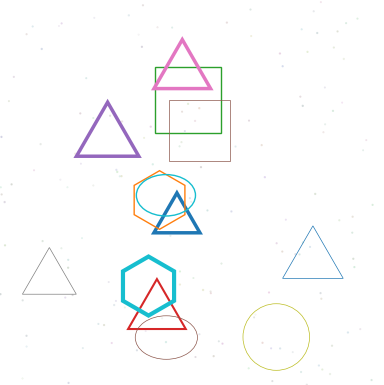[{"shape": "triangle", "thickness": 2.5, "radius": 0.34, "center": [0.46, 0.43]}, {"shape": "triangle", "thickness": 0.5, "radius": 0.45, "center": [0.813, 0.322]}, {"shape": "hexagon", "thickness": 1, "radius": 0.38, "center": [0.414, 0.481]}, {"shape": "square", "thickness": 1, "radius": 0.43, "center": [0.488, 0.74]}, {"shape": "triangle", "thickness": 1.5, "radius": 0.43, "center": [0.408, 0.189]}, {"shape": "triangle", "thickness": 2.5, "radius": 0.47, "center": [0.28, 0.641]}, {"shape": "oval", "thickness": 0.5, "radius": 0.4, "center": [0.432, 0.123]}, {"shape": "square", "thickness": 0.5, "radius": 0.4, "center": [0.518, 0.661]}, {"shape": "triangle", "thickness": 2.5, "radius": 0.42, "center": [0.473, 0.812]}, {"shape": "triangle", "thickness": 0.5, "radius": 0.4, "center": [0.128, 0.276]}, {"shape": "circle", "thickness": 0.5, "radius": 0.43, "center": [0.718, 0.125]}, {"shape": "oval", "thickness": 1, "radius": 0.38, "center": [0.431, 0.493]}, {"shape": "hexagon", "thickness": 3, "radius": 0.38, "center": [0.386, 0.257]}]